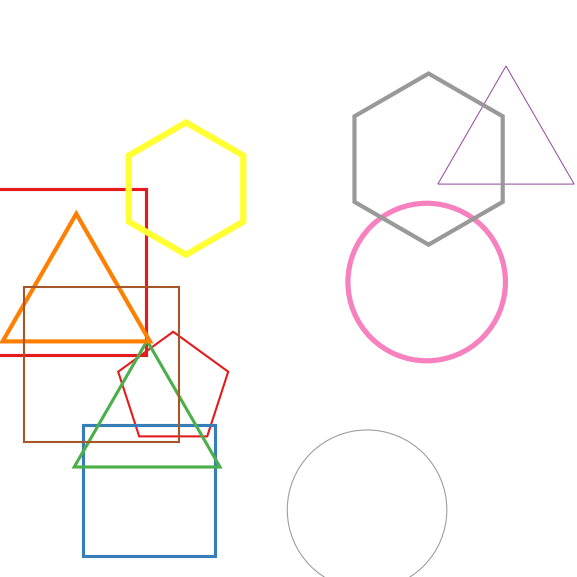[{"shape": "square", "thickness": 1.5, "radius": 0.72, "center": [0.108, 0.528]}, {"shape": "pentagon", "thickness": 1, "radius": 0.5, "center": [0.3, 0.325]}, {"shape": "square", "thickness": 1.5, "radius": 0.57, "center": [0.258, 0.15]}, {"shape": "triangle", "thickness": 1.5, "radius": 0.73, "center": [0.255, 0.263]}, {"shape": "triangle", "thickness": 0.5, "radius": 0.68, "center": [0.876, 0.748]}, {"shape": "triangle", "thickness": 2, "radius": 0.74, "center": [0.132, 0.482]}, {"shape": "hexagon", "thickness": 3, "radius": 0.57, "center": [0.322, 0.673]}, {"shape": "square", "thickness": 1, "radius": 0.67, "center": [0.176, 0.368]}, {"shape": "circle", "thickness": 2.5, "radius": 0.68, "center": [0.739, 0.511]}, {"shape": "circle", "thickness": 0.5, "radius": 0.69, "center": [0.636, 0.116]}, {"shape": "hexagon", "thickness": 2, "radius": 0.74, "center": [0.742, 0.724]}]